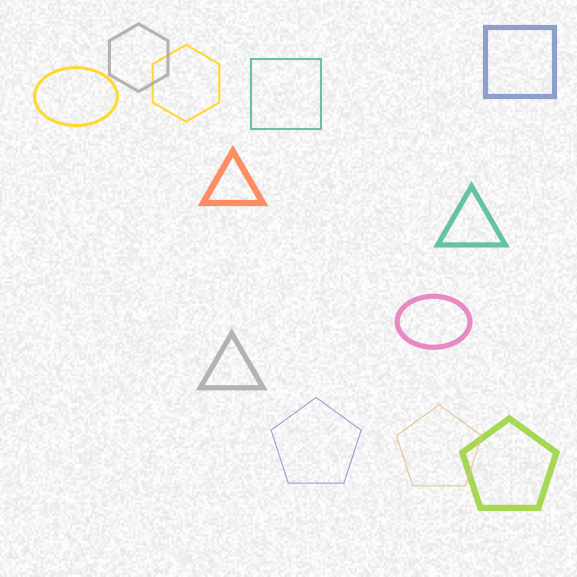[{"shape": "square", "thickness": 1, "radius": 0.3, "center": [0.495, 0.836]}, {"shape": "triangle", "thickness": 2.5, "radius": 0.34, "center": [0.817, 0.609]}, {"shape": "triangle", "thickness": 3, "radius": 0.3, "center": [0.403, 0.678]}, {"shape": "square", "thickness": 2.5, "radius": 0.3, "center": [0.9, 0.892]}, {"shape": "pentagon", "thickness": 0.5, "radius": 0.41, "center": [0.547, 0.229]}, {"shape": "oval", "thickness": 2.5, "radius": 0.32, "center": [0.751, 0.442]}, {"shape": "pentagon", "thickness": 3, "radius": 0.43, "center": [0.882, 0.189]}, {"shape": "oval", "thickness": 1.5, "radius": 0.36, "center": [0.131, 0.832]}, {"shape": "hexagon", "thickness": 1, "radius": 0.33, "center": [0.322, 0.855]}, {"shape": "pentagon", "thickness": 0.5, "radius": 0.39, "center": [0.76, 0.221]}, {"shape": "hexagon", "thickness": 1.5, "radius": 0.29, "center": [0.24, 0.899]}, {"shape": "triangle", "thickness": 2.5, "radius": 0.31, "center": [0.401, 0.359]}]